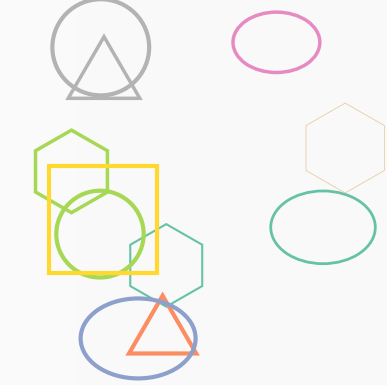[{"shape": "hexagon", "thickness": 1.5, "radius": 0.54, "center": [0.429, 0.311]}, {"shape": "oval", "thickness": 2, "radius": 0.67, "center": [0.834, 0.41]}, {"shape": "triangle", "thickness": 3, "radius": 0.5, "center": [0.42, 0.132]}, {"shape": "oval", "thickness": 3, "radius": 0.74, "center": [0.356, 0.121]}, {"shape": "oval", "thickness": 2.5, "radius": 0.56, "center": [0.713, 0.89]}, {"shape": "hexagon", "thickness": 2.5, "radius": 0.54, "center": [0.184, 0.555]}, {"shape": "circle", "thickness": 3, "radius": 0.56, "center": [0.258, 0.392]}, {"shape": "square", "thickness": 3, "radius": 0.7, "center": [0.266, 0.429]}, {"shape": "hexagon", "thickness": 0.5, "radius": 0.58, "center": [0.891, 0.615]}, {"shape": "circle", "thickness": 3, "radius": 0.62, "center": [0.26, 0.877]}, {"shape": "triangle", "thickness": 2.5, "radius": 0.53, "center": [0.268, 0.798]}]